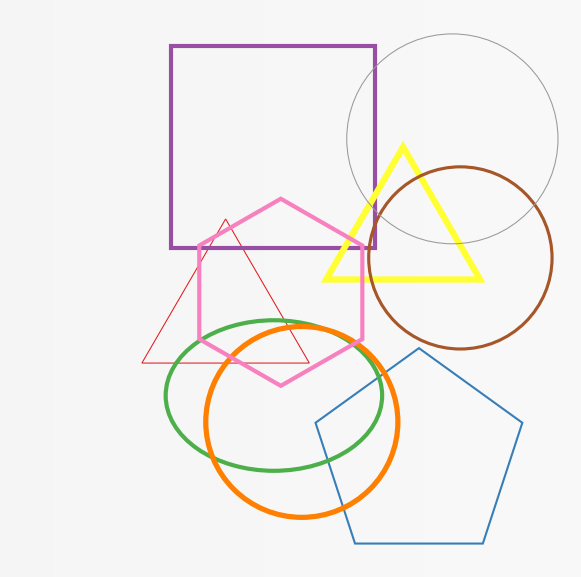[{"shape": "triangle", "thickness": 0.5, "radius": 0.83, "center": [0.388, 0.454]}, {"shape": "pentagon", "thickness": 1, "radius": 0.94, "center": [0.721, 0.209]}, {"shape": "oval", "thickness": 2, "radius": 0.93, "center": [0.471, 0.314]}, {"shape": "square", "thickness": 2, "radius": 0.87, "center": [0.47, 0.744]}, {"shape": "circle", "thickness": 2.5, "radius": 0.83, "center": [0.519, 0.269]}, {"shape": "triangle", "thickness": 3, "radius": 0.76, "center": [0.694, 0.592]}, {"shape": "circle", "thickness": 1.5, "radius": 0.79, "center": [0.792, 0.553]}, {"shape": "hexagon", "thickness": 2, "radius": 0.81, "center": [0.483, 0.493]}, {"shape": "circle", "thickness": 0.5, "radius": 0.91, "center": [0.778, 0.759]}]